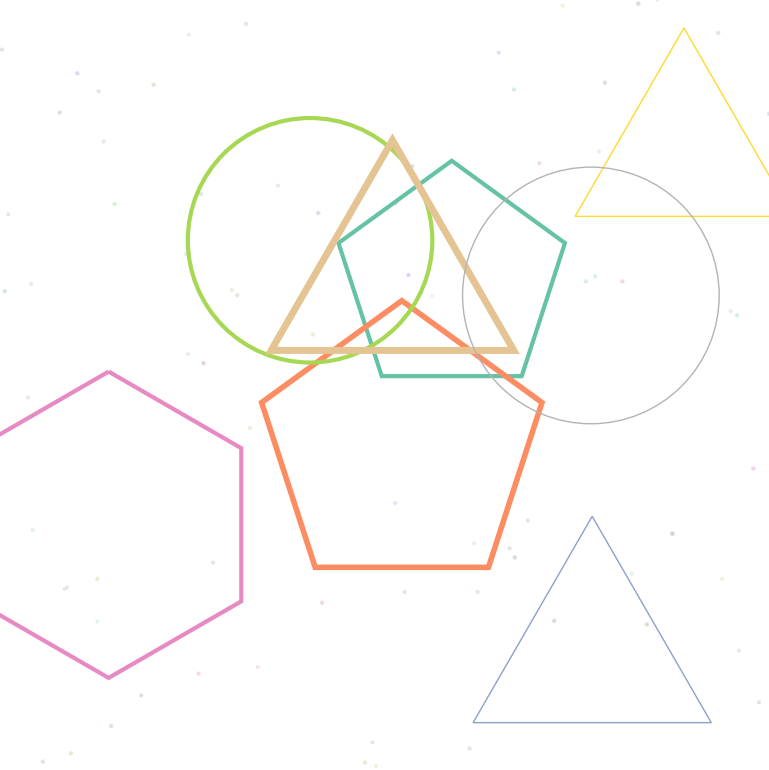[{"shape": "pentagon", "thickness": 1.5, "radius": 0.77, "center": [0.587, 0.637]}, {"shape": "pentagon", "thickness": 2, "radius": 0.96, "center": [0.522, 0.418]}, {"shape": "triangle", "thickness": 0.5, "radius": 0.89, "center": [0.769, 0.151]}, {"shape": "hexagon", "thickness": 1.5, "radius": 0.99, "center": [0.141, 0.319]}, {"shape": "circle", "thickness": 1.5, "radius": 0.79, "center": [0.403, 0.688]}, {"shape": "triangle", "thickness": 0.5, "radius": 0.82, "center": [0.888, 0.801]}, {"shape": "triangle", "thickness": 2.5, "radius": 0.91, "center": [0.51, 0.636]}, {"shape": "circle", "thickness": 0.5, "radius": 0.83, "center": [0.767, 0.616]}]